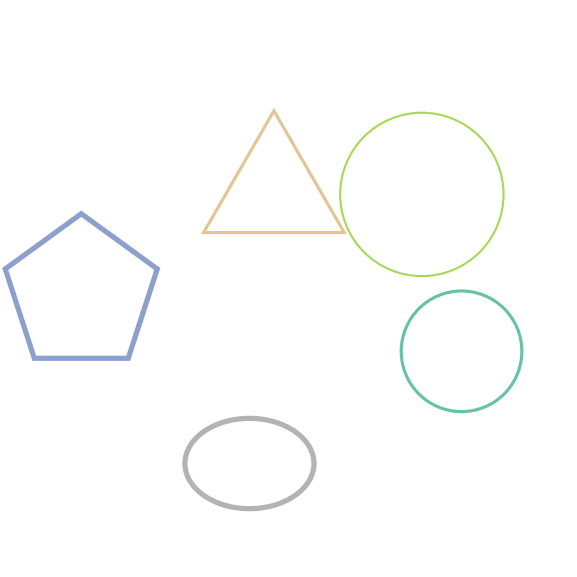[{"shape": "circle", "thickness": 1.5, "radius": 0.52, "center": [0.799, 0.391]}, {"shape": "pentagon", "thickness": 2.5, "radius": 0.69, "center": [0.141, 0.491]}, {"shape": "circle", "thickness": 1, "radius": 0.71, "center": [0.73, 0.662]}, {"shape": "triangle", "thickness": 1.5, "radius": 0.7, "center": [0.474, 0.667]}, {"shape": "oval", "thickness": 2.5, "radius": 0.56, "center": [0.432, 0.197]}]